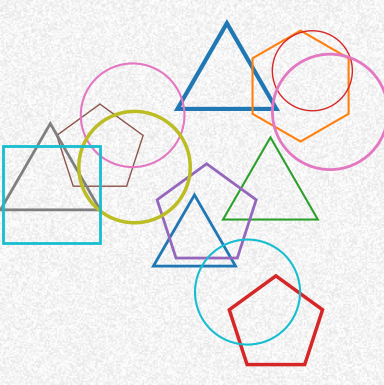[{"shape": "triangle", "thickness": 2, "radius": 0.62, "center": [0.505, 0.37]}, {"shape": "triangle", "thickness": 3, "radius": 0.74, "center": [0.589, 0.791]}, {"shape": "hexagon", "thickness": 1.5, "radius": 0.72, "center": [0.781, 0.776]}, {"shape": "triangle", "thickness": 1.5, "radius": 0.71, "center": [0.702, 0.501]}, {"shape": "pentagon", "thickness": 2.5, "radius": 0.64, "center": [0.717, 0.156]}, {"shape": "circle", "thickness": 1, "radius": 0.52, "center": [0.811, 0.816]}, {"shape": "pentagon", "thickness": 2, "radius": 0.68, "center": [0.537, 0.439]}, {"shape": "pentagon", "thickness": 1, "radius": 0.59, "center": [0.26, 0.612]}, {"shape": "circle", "thickness": 1.5, "radius": 0.67, "center": [0.344, 0.701]}, {"shape": "circle", "thickness": 2, "radius": 0.75, "center": [0.858, 0.709]}, {"shape": "triangle", "thickness": 2, "radius": 0.75, "center": [0.131, 0.53]}, {"shape": "circle", "thickness": 2.5, "radius": 0.72, "center": [0.349, 0.566]}, {"shape": "square", "thickness": 2, "radius": 0.63, "center": [0.134, 0.496]}, {"shape": "circle", "thickness": 1.5, "radius": 0.68, "center": [0.643, 0.241]}]